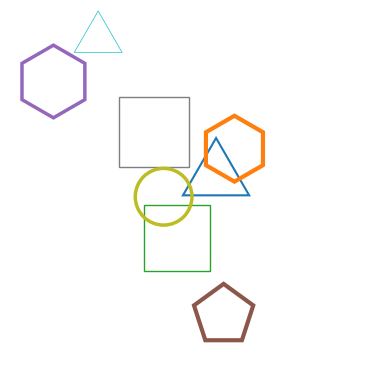[{"shape": "triangle", "thickness": 1.5, "radius": 0.5, "center": [0.561, 0.542]}, {"shape": "hexagon", "thickness": 3, "radius": 0.43, "center": [0.609, 0.614]}, {"shape": "square", "thickness": 1, "radius": 0.43, "center": [0.459, 0.382]}, {"shape": "hexagon", "thickness": 2.5, "radius": 0.47, "center": [0.139, 0.788]}, {"shape": "pentagon", "thickness": 3, "radius": 0.4, "center": [0.581, 0.182]}, {"shape": "square", "thickness": 1, "radius": 0.46, "center": [0.4, 0.657]}, {"shape": "circle", "thickness": 2.5, "radius": 0.37, "center": [0.425, 0.489]}, {"shape": "triangle", "thickness": 0.5, "radius": 0.36, "center": [0.255, 0.9]}]